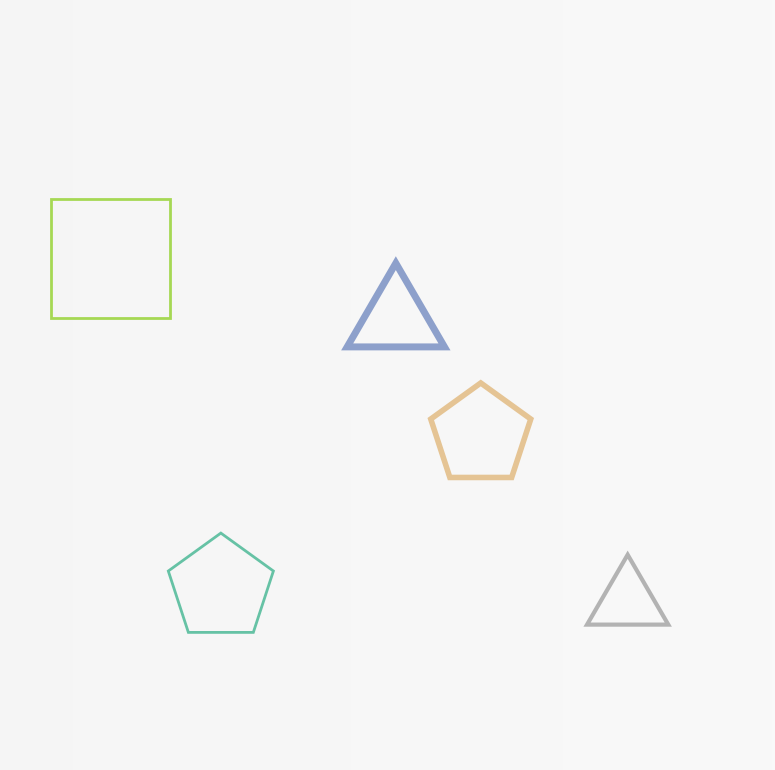[{"shape": "pentagon", "thickness": 1, "radius": 0.36, "center": [0.285, 0.236]}, {"shape": "triangle", "thickness": 2.5, "radius": 0.36, "center": [0.511, 0.586]}, {"shape": "square", "thickness": 1, "radius": 0.38, "center": [0.143, 0.664]}, {"shape": "pentagon", "thickness": 2, "radius": 0.34, "center": [0.62, 0.435]}, {"shape": "triangle", "thickness": 1.5, "radius": 0.3, "center": [0.81, 0.219]}]